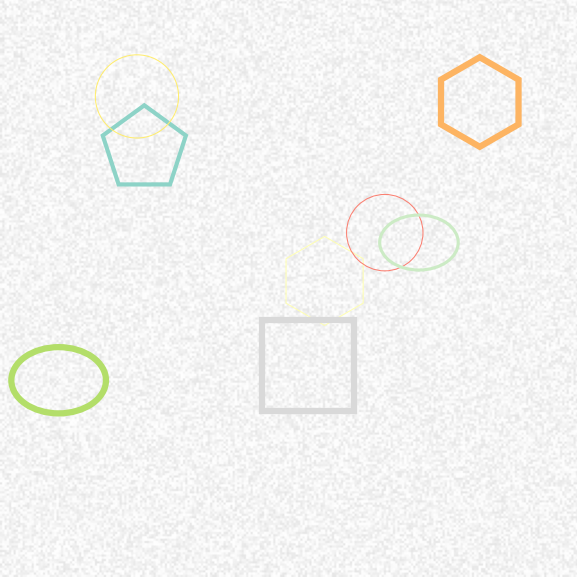[{"shape": "pentagon", "thickness": 2, "radius": 0.38, "center": [0.25, 0.741]}, {"shape": "hexagon", "thickness": 0.5, "radius": 0.39, "center": [0.562, 0.513]}, {"shape": "circle", "thickness": 0.5, "radius": 0.33, "center": [0.666, 0.596]}, {"shape": "hexagon", "thickness": 3, "radius": 0.39, "center": [0.831, 0.823]}, {"shape": "oval", "thickness": 3, "radius": 0.41, "center": [0.102, 0.341]}, {"shape": "square", "thickness": 3, "radius": 0.4, "center": [0.533, 0.366]}, {"shape": "oval", "thickness": 1.5, "radius": 0.34, "center": [0.725, 0.579]}, {"shape": "circle", "thickness": 0.5, "radius": 0.36, "center": [0.237, 0.832]}]